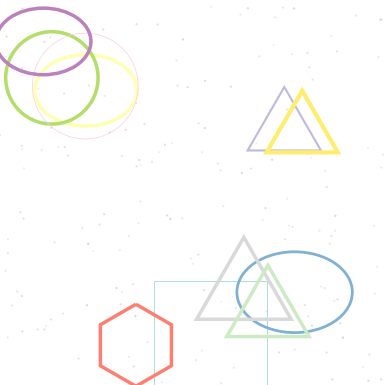[{"shape": "square", "thickness": 0.5, "radius": 0.74, "center": [0.547, 0.124]}, {"shape": "oval", "thickness": 2.5, "radius": 0.66, "center": [0.223, 0.765]}, {"shape": "triangle", "thickness": 1.5, "radius": 0.55, "center": [0.738, 0.664]}, {"shape": "hexagon", "thickness": 2.5, "radius": 0.53, "center": [0.353, 0.103]}, {"shape": "oval", "thickness": 2, "radius": 0.75, "center": [0.765, 0.241]}, {"shape": "circle", "thickness": 2.5, "radius": 0.6, "center": [0.135, 0.798]}, {"shape": "circle", "thickness": 0.5, "radius": 0.69, "center": [0.222, 0.777]}, {"shape": "triangle", "thickness": 2.5, "radius": 0.71, "center": [0.633, 0.242]}, {"shape": "oval", "thickness": 2.5, "radius": 0.62, "center": [0.113, 0.892]}, {"shape": "triangle", "thickness": 2.5, "radius": 0.62, "center": [0.696, 0.188]}, {"shape": "triangle", "thickness": 3, "radius": 0.53, "center": [0.785, 0.658]}]